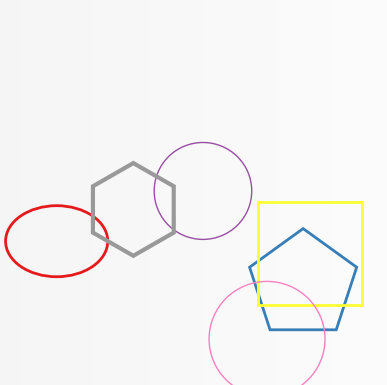[{"shape": "oval", "thickness": 2, "radius": 0.66, "center": [0.146, 0.373]}, {"shape": "pentagon", "thickness": 2, "radius": 0.73, "center": [0.782, 0.261]}, {"shape": "circle", "thickness": 1, "radius": 0.63, "center": [0.524, 0.504]}, {"shape": "square", "thickness": 2, "radius": 0.67, "center": [0.799, 0.341]}, {"shape": "circle", "thickness": 1, "radius": 0.75, "center": [0.689, 0.119]}, {"shape": "hexagon", "thickness": 3, "radius": 0.6, "center": [0.344, 0.456]}]